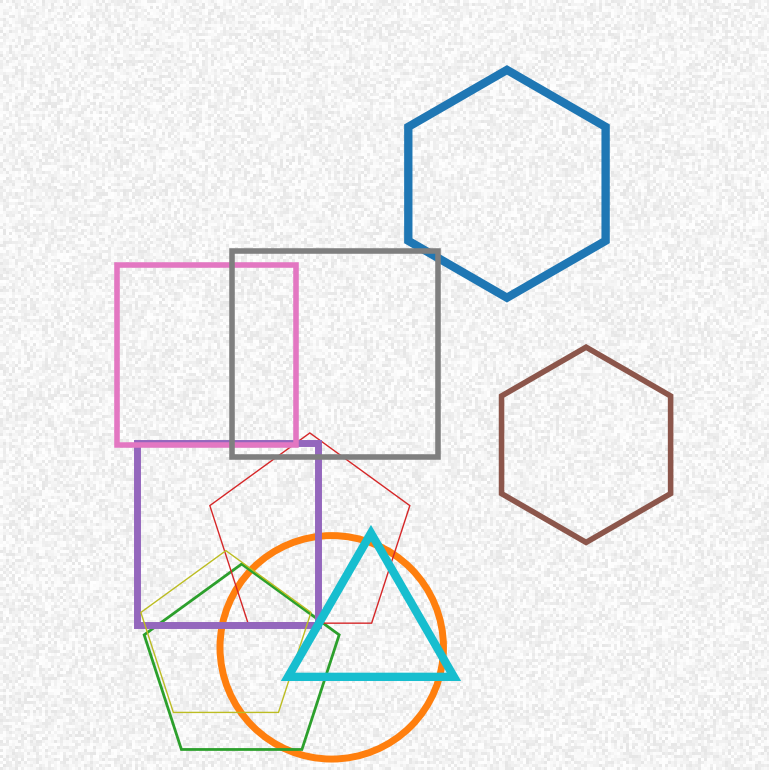[{"shape": "hexagon", "thickness": 3, "radius": 0.74, "center": [0.658, 0.761]}, {"shape": "circle", "thickness": 2.5, "radius": 0.73, "center": [0.431, 0.159]}, {"shape": "pentagon", "thickness": 1, "radius": 0.67, "center": [0.314, 0.134]}, {"shape": "pentagon", "thickness": 0.5, "radius": 0.68, "center": [0.402, 0.301]}, {"shape": "square", "thickness": 2.5, "radius": 0.59, "center": [0.296, 0.307]}, {"shape": "hexagon", "thickness": 2, "radius": 0.63, "center": [0.761, 0.422]}, {"shape": "square", "thickness": 2, "radius": 0.58, "center": [0.268, 0.539]}, {"shape": "square", "thickness": 2, "radius": 0.67, "center": [0.435, 0.54]}, {"shape": "pentagon", "thickness": 0.5, "radius": 0.58, "center": [0.293, 0.169]}, {"shape": "triangle", "thickness": 3, "radius": 0.62, "center": [0.482, 0.183]}]